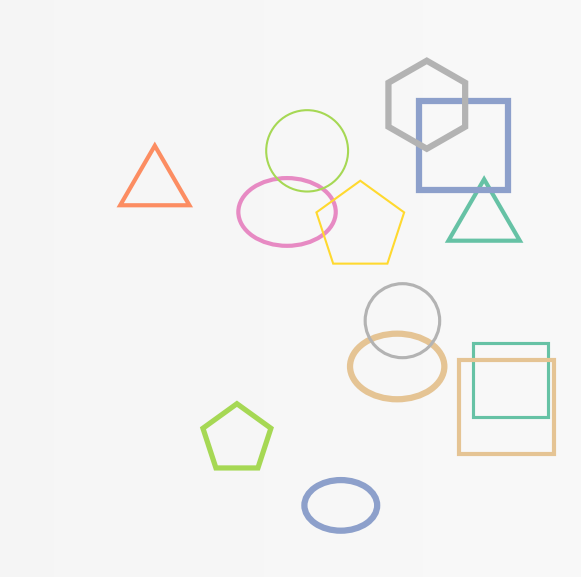[{"shape": "triangle", "thickness": 2, "radius": 0.35, "center": [0.833, 0.618]}, {"shape": "square", "thickness": 1.5, "radius": 0.32, "center": [0.878, 0.342]}, {"shape": "triangle", "thickness": 2, "radius": 0.34, "center": [0.266, 0.678]}, {"shape": "square", "thickness": 3, "radius": 0.39, "center": [0.798, 0.747]}, {"shape": "oval", "thickness": 3, "radius": 0.31, "center": [0.586, 0.124]}, {"shape": "oval", "thickness": 2, "radius": 0.42, "center": [0.494, 0.632]}, {"shape": "circle", "thickness": 1, "radius": 0.35, "center": [0.528, 0.738]}, {"shape": "pentagon", "thickness": 2.5, "radius": 0.31, "center": [0.408, 0.239]}, {"shape": "pentagon", "thickness": 1, "radius": 0.4, "center": [0.62, 0.607]}, {"shape": "oval", "thickness": 3, "radius": 0.41, "center": [0.683, 0.365]}, {"shape": "square", "thickness": 2, "radius": 0.41, "center": [0.871, 0.294]}, {"shape": "hexagon", "thickness": 3, "radius": 0.38, "center": [0.734, 0.818]}, {"shape": "circle", "thickness": 1.5, "radius": 0.32, "center": [0.692, 0.444]}]